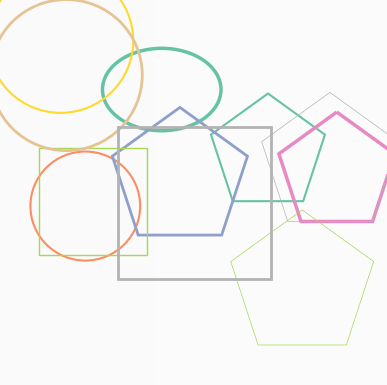[{"shape": "oval", "thickness": 2.5, "radius": 0.76, "center": [0.417, 0.767]}, {"shape": "pentagon", "thickness": 1.5, "radius": 0.77, "center": [0.692, 0.603]}, {"shape": "circle", "thickness": 1.5, "radius": 0.71, "center": [0.22, 0.465]}, {"shape": "pentagon", "thickness": 2, "radius": 0.92, "center": [0.464, 0.538]}, {"shape": "pentagon", "thickness": 2.5, "radius": 0.79, "center": [0.869, 0.552]}, {"shape": "pentagon", "thickness": 0.5, "radius": 0.97, "center": [0.78, 0.261]}, {"shape": "square", "thickness": 1, "radius": 0.7, "center": [0.241, 0.478]}, {"shape": "circle", "thickness": 1.5, "radius": 0.94, "center": [0.157, 0.894]}, {"shape": "circle", "thickness": 2, "radius": 0.98, "center": [0.171, 0.805]}, {"shape": "pentagon", "thickness": 0.5, "radius": 0.93, "center": [0.851, 0.575]}, {"shape": "square", "thickness": 2, "radius": 0.99, "center": [0.501, 0.473]}]